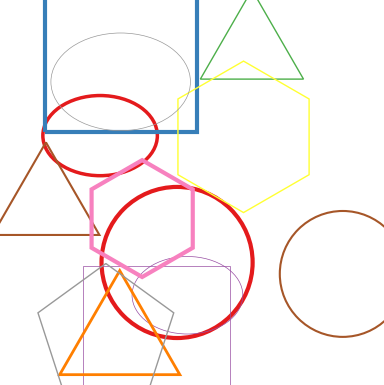[{"shape": "oval", "thickness": 2.5, "radius": 0.74, "center": [0.26, 0.648]}, {"shape": "circle", "thickness": 3, "radius": 0.98, "center": [0.46, 0.318]}, {"shape": "square", "thickness": 3, "radius": 0.98, "center": [0.314, 0.855]}, {"shape": "triangle", "thickness": 1, "radius": 0.77, "center": [0.654, 0.872]}, {"shape": "square", "thickness": 0.5, "radius": 0.96, "center": [0.406, 0.118]}, {"shape": "oval", "thickness": 0.5, "radius": 0.72, "center": [0.487, 0.233]}, {"shape": "triangle", "thickness": 2, "radius": 0.9, "center": [0.311, 0.117]}, {"shape": "hexagon", "thickness": 1, "radius": 0.98, "center": [0.633, 0.645]}, {"shape": "circle", "thickness": 1.5, "radius": 0.82, "center": [0.89, 0.288]}, {"shape": "triangle", "thickness": 1.5, "radius": 0.8, "center": [0.119, 0.47]}, {"shape": "hexagon", "thickness": 3, "radius": 0.76, "center": [0.369, 0.432]}, {"shape": "pentagon", "thickness": 1, "radius": 0.93, "center": [0.275, 0.13]}, {"shape": "oval", "thickness": 0.5, "radius": 0.91, "center": [0.313, 0.787]}]